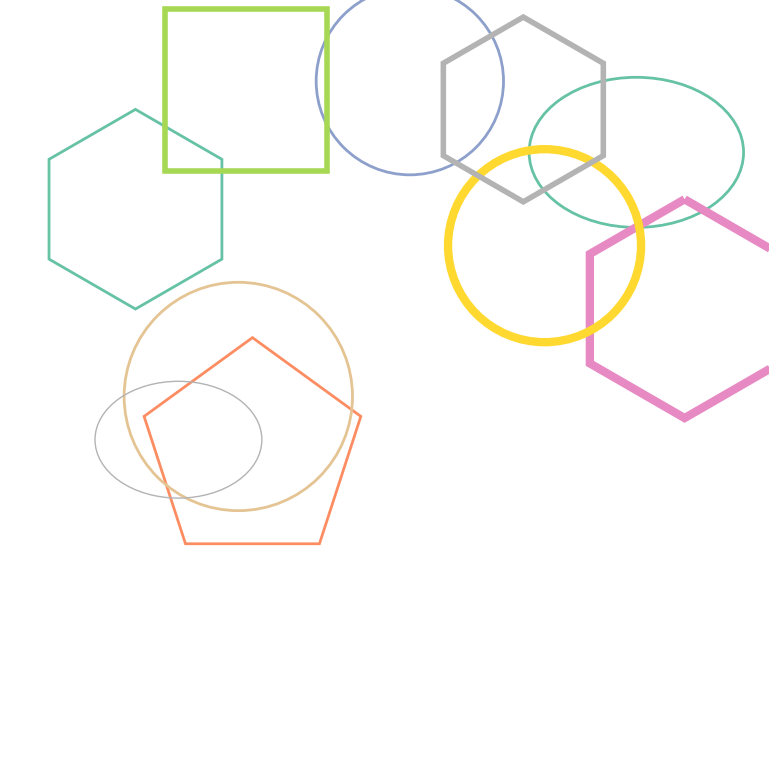[{"shape": "hexagon", "thickness": 1, "radius": 0.65, "center": [0.176, 0.728]}, {"shape": "oval", "thickness": 1, "radius": 0.7, "center": [0.826, 0.802]}, {"shape": "pentagon", "thickness": 1, "radius": 0.74, "center": [0.328, 0.414]}, {"shape": "circle", "thickness": 1, "radius": 0.61, "center": [0.532, 0.895]}, {"shape": "hexagon", "thickness": 3, "radius": 0.71, "center": [0.889, 0.599]}, {"shape": "square", "thickness": 2, "radius": 0.53, "center": [0.32, 0.884]}, {"shape": "circle", "thickness": 3, "radius": 0.63, "center": [0.707, 0.681]}, {"shape": "circle", "thickness": 1, "radius": 0.74, "center": [0.309, 0.485]}, {"shape": "hexagon", "thickness": 2, "radius": 0.6, "center": [0.68, 0.858]}, {"shape": "oval", "thickness": 0.5, "radius": 0.54, "center": [0.232, 0.429]}]